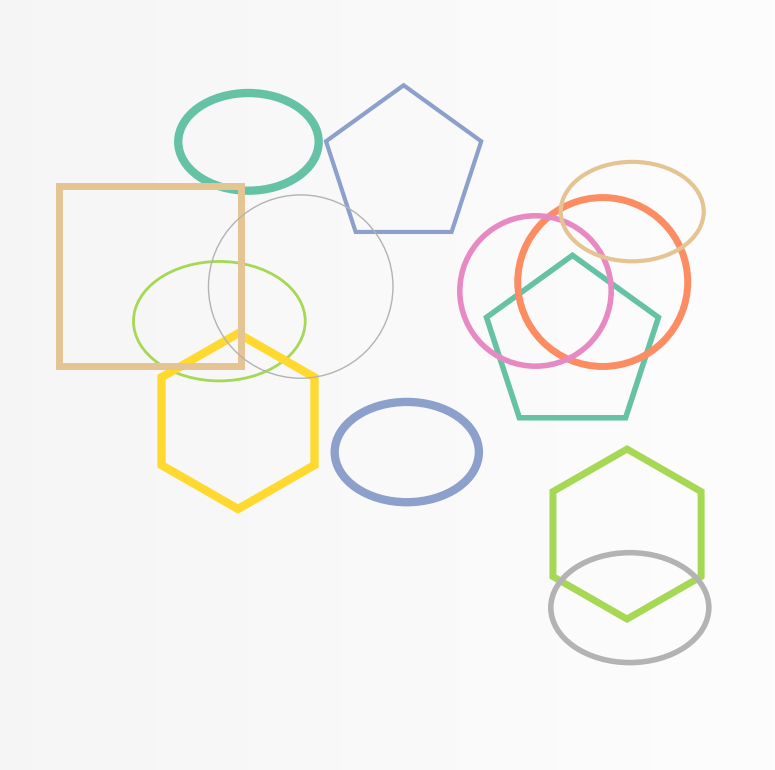[{"shape": "pentagon", "thickness": 2, "radius": 0.58, "center": [0.739, 0.552]}, {"shape": "oval", "thickness": 3, "radius": 0.45, "center": [0.321, 0.816]}, {"shape": "circle", "thickness": 2.5, "radius": 0.55, "center": [0.778, 0.634]}, {"shape": "pentagon", "thickness": 1.5, "radius": 0.53, "center": [0.521, 0.784]}, {"shape": "oval", "thickness": 3, "radius": 0.47, "center": [0.525, 0.413]}, {"shape": "circle", "thickness": 2, "radius": 0.49, "center": [0.691, 0.622]}, {"shape": "hexagon", "thickness": 2.5, "radius": 0.55, "center": [0.809, 0.306]}, {"shape": "oval", "thickness": 1, "radius": 0.55, "center": [0.283, 0.583]}, {"shape": "hexagon", "thickness": 3, "radius": 0.57, "center": [0.307, 0.453]}, {"shape": "oval", "thickness": 1.5, "radius": 0.46, "center": [0.816, 0.725]}, {"shape": "square", "thickness": 2.5, "radius": 0.59, "center": [0.194, 0.641]}, {"shape": "oval", "thickness": 2, "radius": 0.51, "center": [0.813, 0.211]}, {"shape": "circle", "thickness": 0.5, "radius": 0.6, "center": [0.388, 0.628]}]